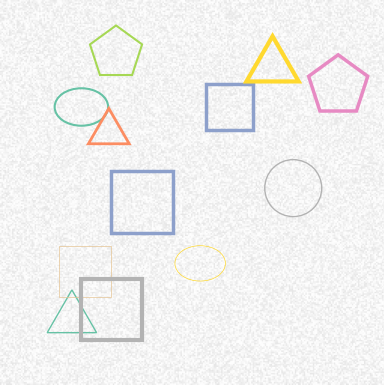[{"shape": "oval", "thickness": 1.5, "radius": 0.35, "center": [0.211, 0.722]}, {"shape": "triangle", "thickness": 1, "radius": 0.37, "center": [0.187, 0.173]}, {"shape": "triangle", "thickness": 2, "radius": 0.31, "center": [0.283, 0.657]}, {"shape": "square", "thickness": 2.5, "radius": 0.4, "center": [0.368, 0.476]}, {"shape": "square", "thickness": 2.5, "radius": 0.3, "center": [0.596, 0.722]}, {"shape": "pentagon", "thickness": 2.5, "radius": 0.4, "center": [0.878, 0.777]}, {"shape": "pentagon", "thickness": 1.5, "radius": 0.36, "center": [0.301, 0.863]}, {"shape": "triangle", "thickness": 3, "radius": 0.39, "center": [0.708, 0.828]}, {"shape": "oval", "thickness": 0.5, "radius": 0.33, "center": [0.52, 0.316]}, {"shape": "square", "thickness": 0.5, "radius": 0.34, "center": [0.22, 0.295]}, {"shape": "circle", "thickness": 1, "radius": 0.37, "center": [0.762, 0.511]}, {"shape": "square", "thickness": 3, "radius": 0.39, "center": [0.289, 0.196]}]